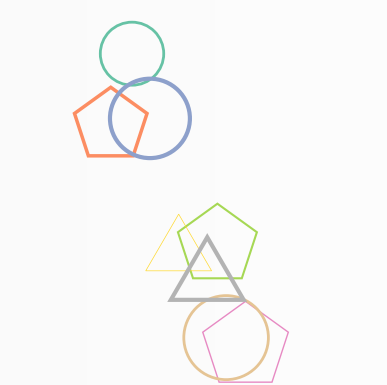[{"shape": "circle", "thickness": 2, "radius": 0.41, "center": [0.341, 0.861]}, {"shape": "pentagon", "thickness": 2.5, "radius": 0.49, "center": [0.286, 0.675]}, {"shape": "circle", "thickness": 3, "radius": 0.52, "center": [0.387, 0.692]}, {"shape": "pentagon", "thickness": 1, "radius": 0.58, "center": [0.634, 0.101]}, {"shape": "pentagon", "thickness": 1.5, "radius": 0.54, "center": [0.561, 0.364]}, {"shape": "triangle", "thickness": 0.5, "radius": 0.49, "center": [0.461, 0.346]}, {"shape": "circle", "thickness": 2, "radius": 0.55, "center": [0.583, 0.123]}, {"shape": "triangle", "thickness": 3, "radius": 0.54, "center": [0.535, 0.275]}]